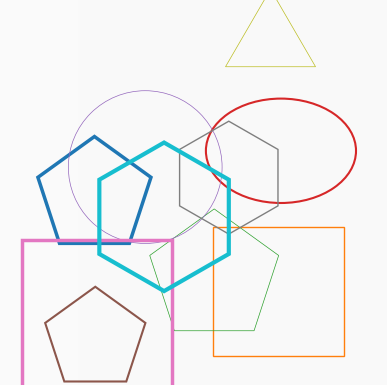[{"shape": "pentagon", "thickness": 2.5, "radius": 0.77, "center": [0.244, 0.492]}, {"shape": "square", "thickness": 1, "radius": 0.84, "center": [0.718, 0.243]}, {"shape": "pentagon", "thickness": 0.5, "radius": 0.87, "center": [0.553, 0.282]}, {"shape": "oval", "thickness": 1.5, "radius": 0.97, "center": [0.725, 0.608]}, {"shape": "circle", "thickness": 0.5, "radius": 0.99, "center": [0.375, 0.566]}, {"shape": "pentagon", "thickness": 1.5, "radius": 0.68, "center": [0.246, 0.119]}, {"shape": "square", "thickness": 2.5, "radius": 0.97, "center": [0.25, 0.183]}, {"shape": "hexagon", "thickness": 1, "radius": 0.73, "center": [0.59, 0.539]}, {"shape": "triangle", "thickness": 0.5, "radius": 0.67, "center": [0.698, 0.894]}, {"shape": "hexagon", "thickness": 3, "radius": 0.96, "center": [0.423, 0.437]}]